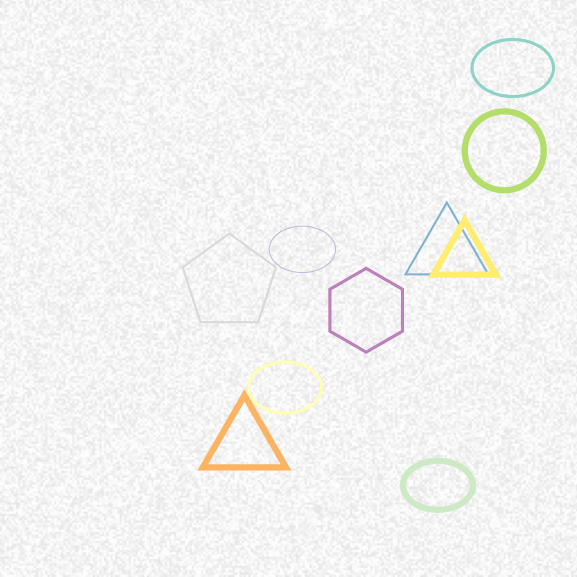[{"shape": "oval", "thickness": 1.5, "radius": 0.35, "center": [0.888, 0.881]}, {"shape": "oval", "thickness": 1.5, "radius": 0.32, "center": [0.494, 0.328]}, {"shape": "oval", "thickness": 0.5, "radius": 0.29, "center": [0.524, 0.567]}, {"shape": "triangle", "thickness": 1, "radius": 0.41, "center": [0.774, 0.565]}, {"shape": "triangle", "thickness": 3, "radius": 0.42, "center": [0.423, 0.231]}, {"shape": "circle", "thickness": 3, "radius": 0.34, "center": [0.873, 0.738]}, {"shape": "pentagon", "thickness": 1, "radius": 0.42, "center": [0.397, 0.51]}, {"shape": "hexagon", "thickness": 1.5, "radius": 0.36, "center": [0.634, 0.462]}, {"shape": "oval", "thickness": 3, "radius": 0.3, "center": [0.758, 0.159]}, {"shape": "triangle", "thickness": 3, "radius": 0.31, "center": [0.805, 0.555]}]